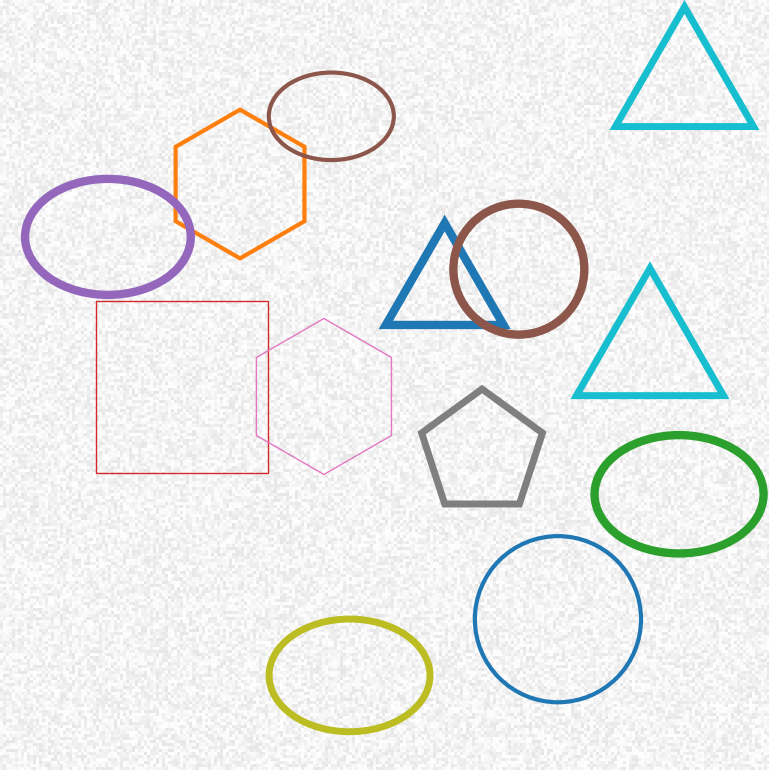[{"shape": "circle", "thickness": 1.5, "radius": 0.54, "center": [0.725, 0.196]}, {"shape": "triangle", "thickness": 3, "radius": 0.44, "center": [0.577, 0.622]}, {"shape": "hexagon", "thickness": 1.5, "radius": 0.48, "center": [0.312, 0.761]}, {"shape": "oval", "thickness": 3, "radius": 0.55, "center": [0.882, 0.358]}, {"shape": "square", "thickness": 0.5, "radius": 0.56, "center": [0.237, 0.497]}, {"shape": "oval", "thickness": 3, "radius": 0.54, "center": [0.14, 0.692]}, {"shape": "oval", "thickness": 1.5, "radius": 0.41, "center": [0.43, 0.849]}, {"shape": "circle", "thickness": 3, "radius": 0.43, "center": [0.674, 0.65]}, {"shape": "hexagon", "thickness": 0.5, "radius": 0.51, "center": [0.421, 0.485]}, {"shape": "pentagon", "thickness": 2.5, "radius": 0.41, "center": [0.626, 0.412]}, {"shape": "oval", "thickness": 2.5, "radius": 0.52, "center": [0.454, 0.123]}, {"shape": "triangle", "thickness": 2.5, "radius": 0.52, "center": [0.889, 0.887]}, {"shape": "triangle", "thickness": 2.5, "radius": 0.55, "center": [0.844, 0.541]}]